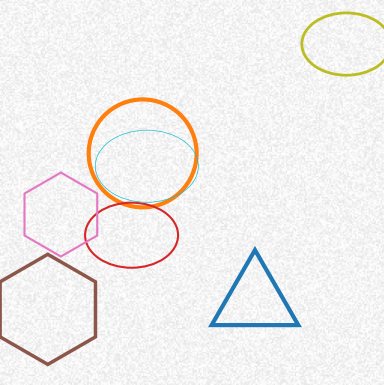[{"shape": "triangle", "thickness": 3, "radius": 0.65, "center": [0.662, 0.221]}, {"shape": "circle", "thickness": 3, "radius": 0.7, "center": [0.371, 0.602]}, {"shape": "oval", "thickness": 1.5, "radius": 0.6, "center": [0.342, 0.389]}, {"shape": "hexagon", "thickness": 2.5, "radius": 0.71, "center": [0.124, 0.196]}, {"shape": "hexagon", "thickness": 1.5, "radius": 0.55, "center": [0.158, 0.443]}, {"shape": "oval", "thickness": 2, "radius": 0.58, "center": [0.9, 0.886]}, {"shape": "oval", "thickness": 0.5, "radius": 0.67, "center": [0.381, 0.568]}]